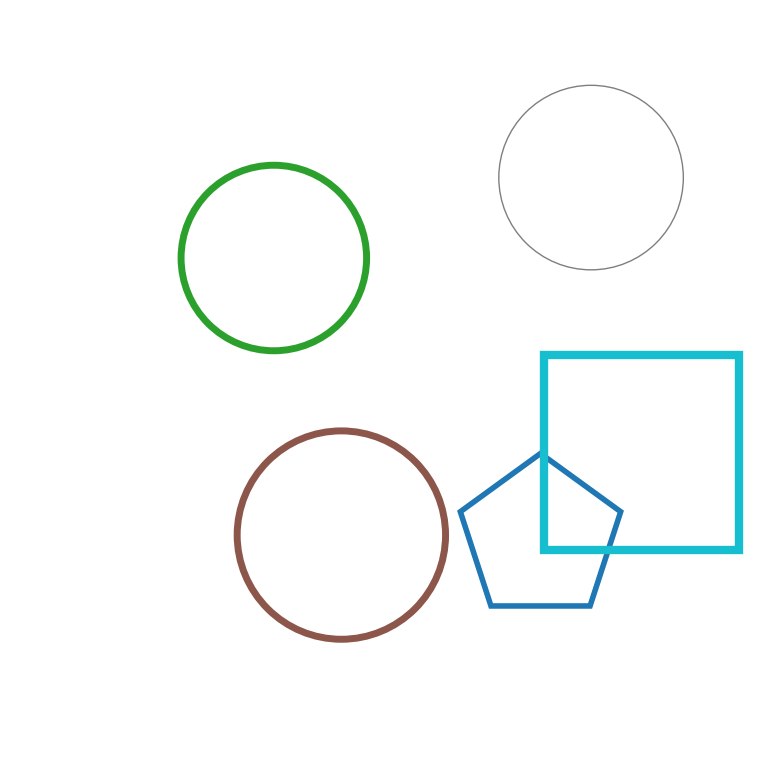[{"shape": "pentagon", "thickness": 2, "radius": 0.55, "center": [0.702, 0.302]}, {"shape": "circle", "thickness": 2.5, "radius": 0.6, "center": [0.356, 0.665]}, {"shape": "circle", "thickness": 2.5, "radius": 0.68, "center": [0.443, 0.305]}, {"shape": "circle", "thickness": 0.5, "radius": 0.6, "center": [0.768, 0.769]}, {"shape": "square", "thickness": 3, "radius": 0.63, "center": [0.833, 0.412]}]